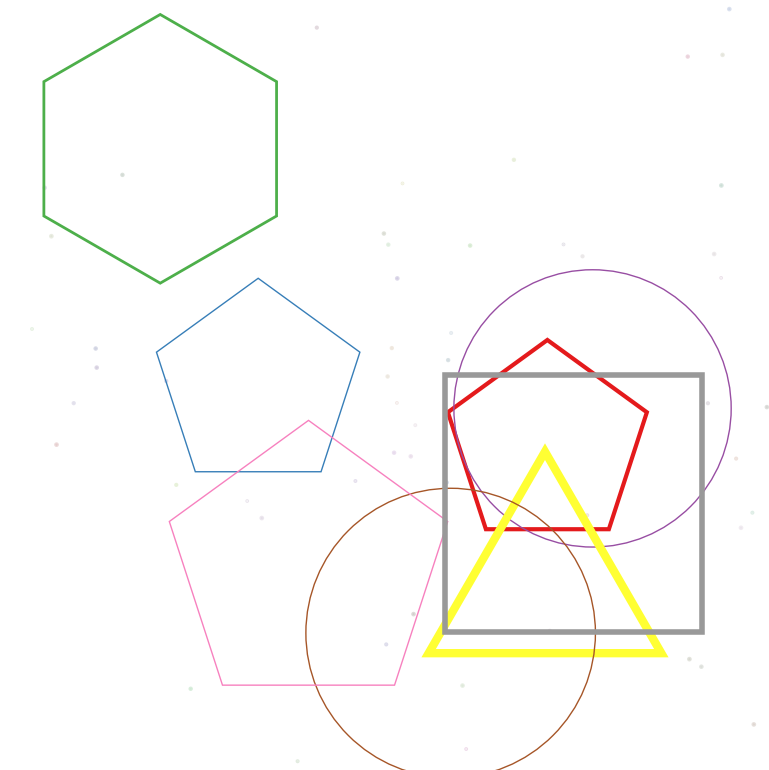[{"shape": "pentagon", "thickness": 1.5, "radius": 0.68, "center": [0.711, 0.423]}, {"shape": "pentagon", "thickness": 0.5, "radius": 0.69, "center": [0.335, 0.5]}, {"shape": "hexagon", "thickness": 1, "radius": 0.87, "center": [0.208, 0.807]}, {"shape": "circle", "thickness": 0.5, "radius": 0.9, "center": [0.77, 0.47]}, {"shape": "triangle", "thickness": 3, "radius": 0.87, "center": [0.708, 0.239]}, {"shape": "circle", "thickness": 0.5, "radius": 0.94, "center": [0.585, 0.178]}, {"shape": "pentagon", "thickness": 0.5, "radius": 0.95, "center": [0.401, 0.264]}, {"shape": "square", "thickness": 2, "radius": 0.83, "center": [0.745, 0.346]}]